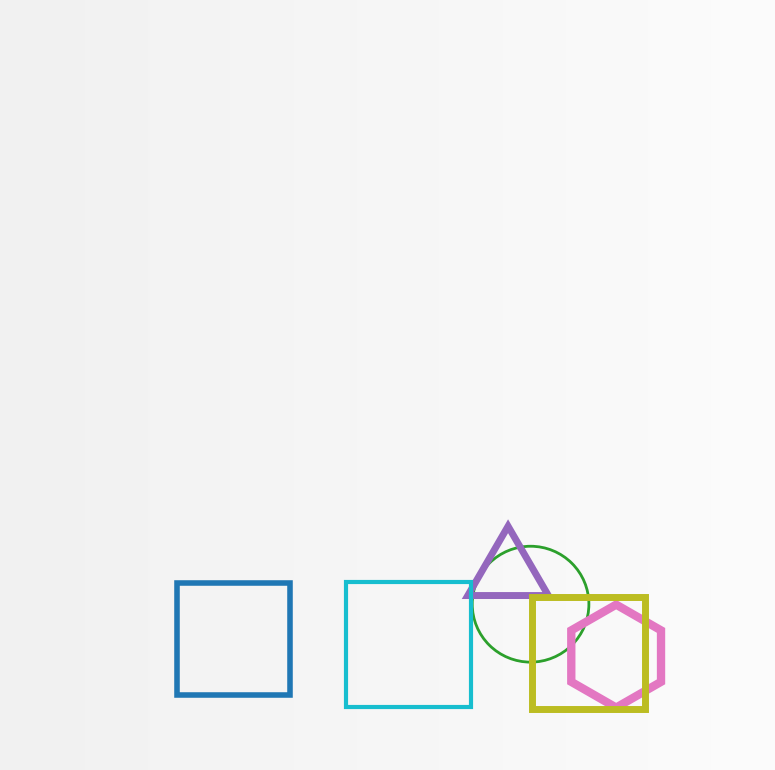[{"shape": "square", "thickness": 2, "radius": 0.37, "center": [0.301, 0.17]}, {"shape": "circle", "thickness": 1, "radius": 0.38, "center": [0.685, 0.215]}, {"shape": "triangle", "thickness": 2.5, "radius": 0.3, "center": [0.656, 0.257]}, {"shape": "hexagon", "thickness": 3, "radius": 0.33, "center": [0.795, 0.148]}, {"shape": "square", "thickness": 2.5, "radius": 0.37, "center": [0.76, 0.152]}, {"shape": "square", "thickness": 1.5, "radius": 0.41, "center": [0.527, 0.163]}]